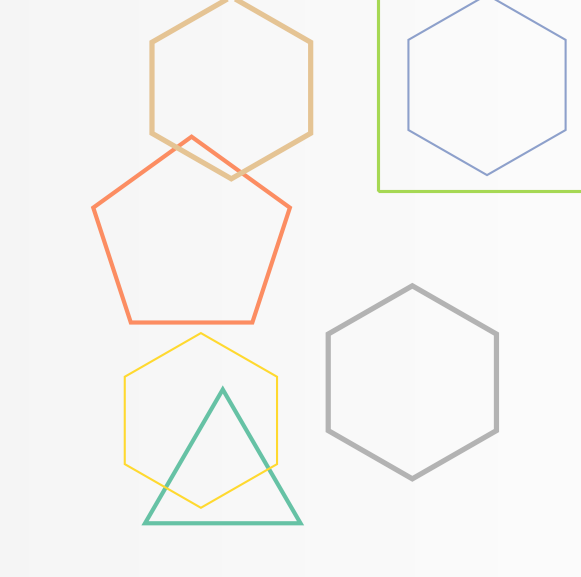[{"shape": "triangle", "thickness": 2, "radius": 0.77, "center": [0.383, 0.17]}, {"shape": "pentagon", "thickness": 2, "radius": 0.89, "center": [0.33, 0.585]}, {"shape": "hexagon", "thickness": 1, "radius": 0.78, "center": [0.838, 0.852]}, {"shape": "square", "thickness": 1.5, "radius": 0.98, "center": [0.847, 0.866]}, {"shape": "hexagon", "thickness": 1, "radius": 0.76, "center": [0.346, 0.271]}, {"shape": "hexagon", "thickness": 2.5, "radius": 0.79, "center": [0.398, 0.847]}, {"shape": "hexagon", "thickness": 2.5, "radius": 0.84, "center": [0.709, 0.337]}]